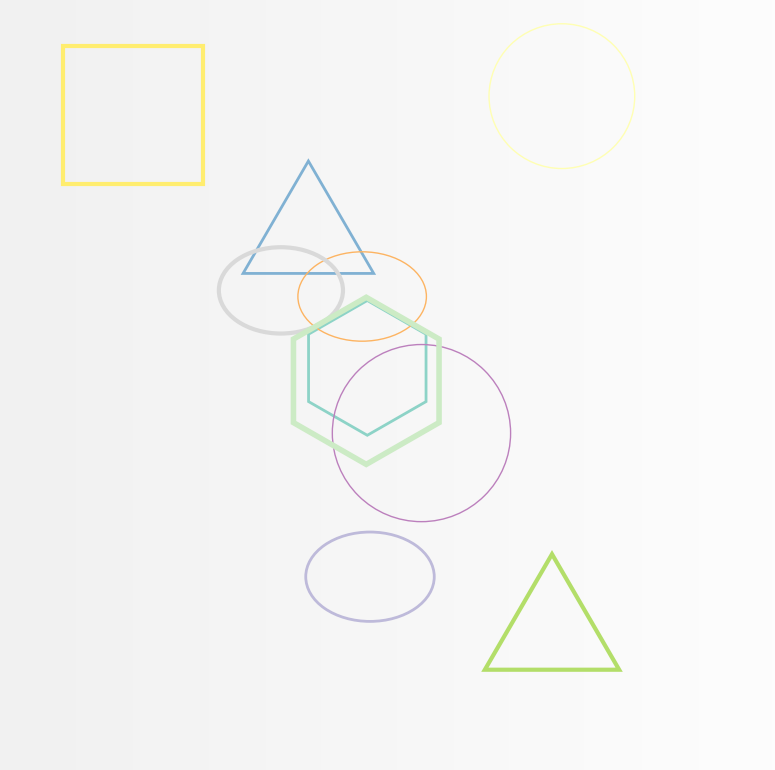[{"shape": "hexagon", "thickness": 1, "radius": 0.44, "center": [0.474, 0.522]}, {"shape": "circle", "thickness": 0.5, "radius": 0.47, "center": [0.725, 0.875]}, {"shape": "oval", "thickness": 1, "radius": 0.41, "center": [0.477, 0.251]}, {"shape": "triangle", "thickness": 1, "radius": 0.49, "center": [0.398, 0.694]}, {"shape": "oval", "thickness": 0.5, "radius": 0.41, "center": [0.467, 0.615]}, {"shape": "triangle", "thickness": 1.5, "radius": 0.5, "center": [0.712, 0.18]}, {"shape": "oval", "thickness": 1.5, "radius": 0.4, "center": [0.362, 0.623]}, {"shape": "circle", "thickness": 0.5, "radius": 0.58, "center": [0.544, 0.438]}, {"shape": "hexagon", "thickness": 2, "radius": 0.54, "center": [0.473, 0.505]}, {"shape": "square", "thickness": 1.5, "radius": 0.45, "center": [0.171, 0.851]}]